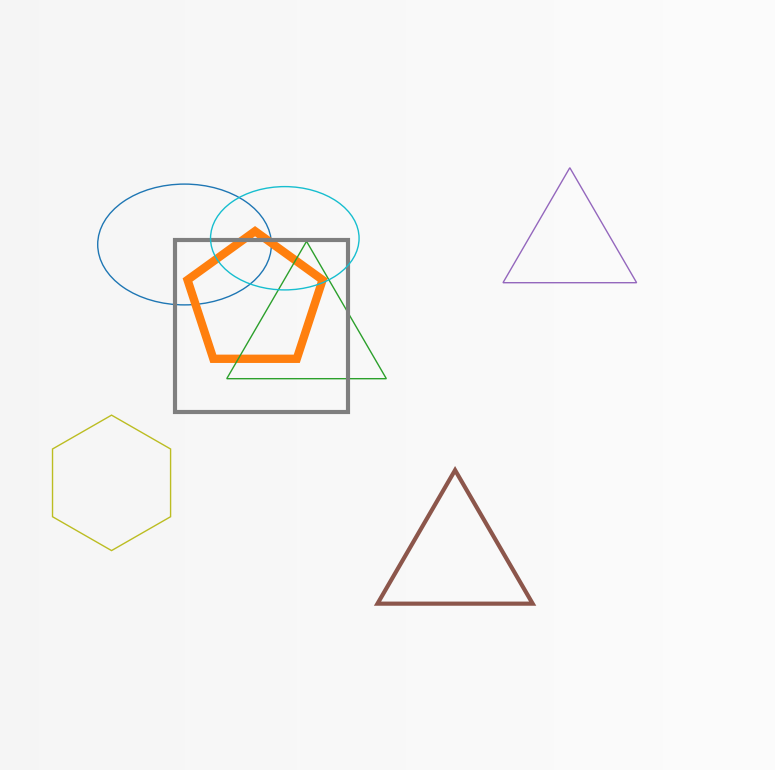[{"shape": "oval", "thickness": 0.5, "radius": 0.56, "center": [0.238, 0.682]}, {"shape": "pentagon", "thickness": 3, "radius": 0.46, "center": [0.329, 0.608]}, {"shape": "triangle", "thickness": 0.5, "radius": 0.59, "center": [0.396, 0.568]}, {"shape": "triangle", "thickness": 0.5, "radius": 0.5, "center": [0.735, 0.683]}, {"shape": "triangle", "thickness": 1.5, "radius": 0.58, "center": [0.587, 0.274]}, {"shape": "square", "thickness": 1.5, "radius": 0.56, "center": [0.338, 0.576]}, {"shape": "hexagon", "thickness": 0.5, "radius": 0.44, "center": [0.144, 0.373]}, {"shape": "oval", "thickness": 0.5, "radius": 0.48, "center": [0.367, 0.691]}]